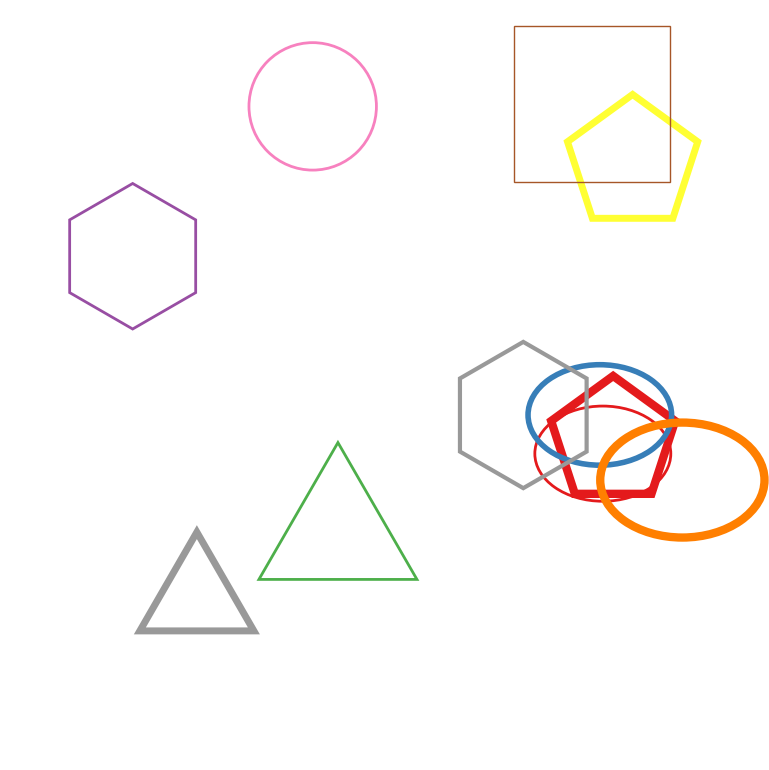[{"shape": "oval", "thickness": 1, "radius": 0.44, "center": [0.783, 0.411]}, {"shape": "pentagon", "thickness": 3, "radius": 0.42, "center": [0.796, 0.427]}, {"shape": "oval", "thickness": 2, "radius": 0.47, "center": [0.779, 0.461]}, {"shape": "triangle", "thickness": 1, "radius": 0.59, "center": [0.439, 0.307]}, {"shape": "hexagon", "thickness": 1, "radius": 0.47, "center": [0.172, 0.667]}, {"shape": "oval", "thickness": 3, "radius": 0.53, "center": [0.886, 0.377]}, {"shape": "pentagon", "thickness": 2.5, "radius": 0.44, "center": [0.822, 0.788]}, {"shape": "square", "thickness": 0.5, "radius": 0.5, "center": [0.769, 0.865]}, {"shape": "circle", "thickness": 1, "radius": 0.41, "center": [0.406, 0.862]}, {"shape": "hexagon", "thickness": 1.5, "radius": 0.47, "center": [0.68, 0.461]}, {"shape": "triangle", "thickness": 2.5, "radius": 0.43, "center": [0.256, 0.223]}]